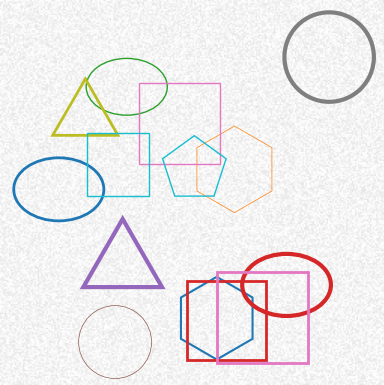[{"shape": "oval", "thickness": 2, "radius": 0.59, "center": [0.153, 0.508]}, {"shape": "hexagon", "thickness": 1.5, "radius": 0.54, "center": [0.563, 0.174]}, {"shape": "hexagon", "thickness": 0.5, "radius": 0.56, "center": [0.609, 0.56]}, {"shape": "oval", "thickness": 1, "radius": 0.53, "center": [0.329, 0.775]}, {"shape": "square", "thickness": 2, "radius": 0.51, "center": [0.588, 0.168]}, {"shape": "oval", "thickness": 3, "radius": 0.58, "center": [0.744, 0.26]}, {"shape": "triangle", "thickness": 3, "radius": 0.59, "center": [0.319, 0.313]}, {"shape": "circle", "thickness": 0.5, "radius": 0.47, "center": [0.299, 0.112]}, {"shape": "square", "thickness": 1, "radius": 0.52, "center": [0.466, 0.68]}, {"shape": "square", "thickness": 2, "radius": 0.59, "center": [0.682, 0.175]}, {"shape": "circle", "thickness": 3, "radius": 0.58, "center": [0.855, 0.852]}, {"shape": "triangle", "thickness": 2, "radius": 0.49, "center": [0.222, 0.697]}, {"shape": "pentagon", "thickness": 1, "radius": 0.43, "center": [0.505, 0.561]}, {"shape": "square", "thickness": 1, "radius": 0.41, "center": [0.307, 0.573]}]